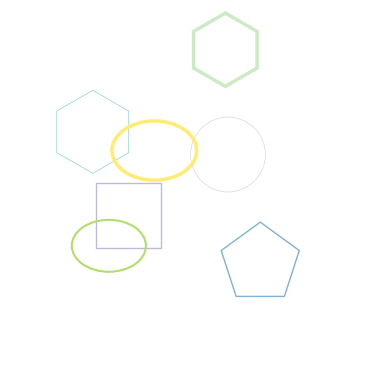[{"shape": "hexagon", "thickness": 0.5, "radius": 0.54, "center": [0.241, 0.658]}, {"shape": "square", "thickness": 1, "radius": 0.42, "center": [0.335, 0.441]}, {"shape": "pentagon", "thickness": 1, "radius": 0.53, "center": [0.676, 0.316]}, {"shape": "oval", "thickness": 1.5, "radius": 0.48, "center": [0.283, 0.362]}, {"shape": "circle", "thickness": 0.5, "radius": 0.49, "center": [0.592, 0.599]}, {"shape": "hexagon", "thickness": 2.5, "radius": 0.48, "center": [0.585, 0.871]}, {"shape": "oval", "thickness": 2.5, "radius": 0.55, "center": [0.401, 0.609]}]